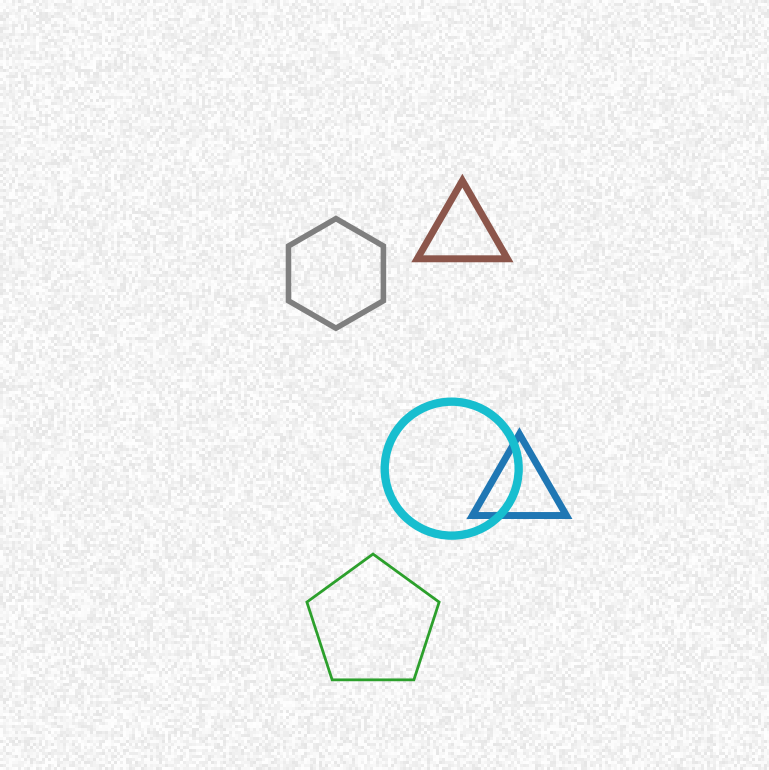[{"shape": "triangle", "thickness": 2.5, "radius": 0.35, "center": [0.675, 0.366]}, {"shape": "pentagon", "thickness": 1, "radius": 0.45, "center": [0.484, 0.19]}, {"shape": "triangle", "thickness": 2.5, "radius": 0.34, "center": [0.6, 0.698]}, {"shape": "hexagon", "thickness": 2, "radius": 0.36, "center": [0.436, 0.645]}, {"shape": "circle", "thickness": 3, "radius": 0.43, "center": [0.587, 0.391]}]